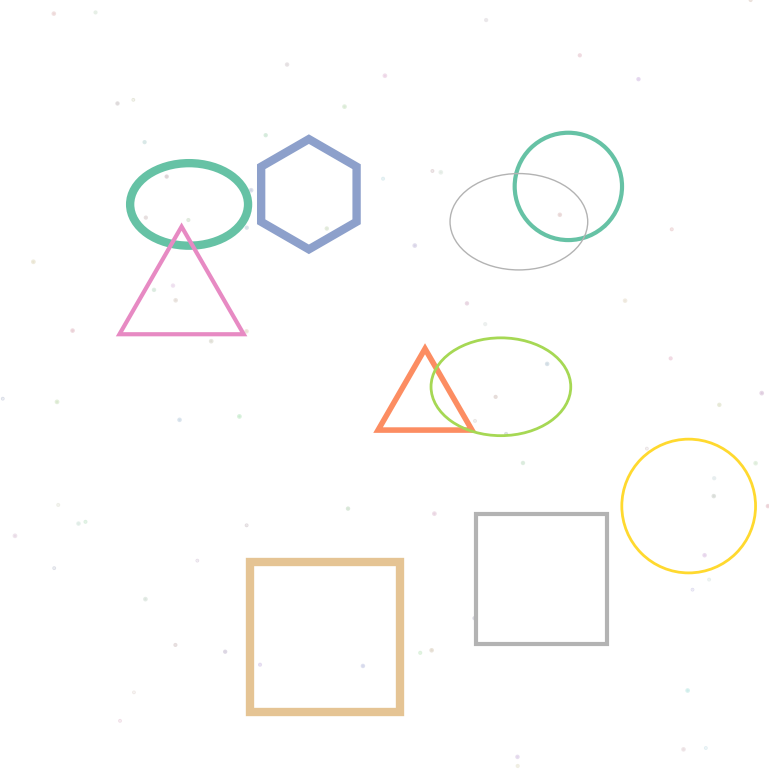[{"shape": "oval", "thickness": 3, "radius": 0.38, "center": [0.246, 0.735]}, {"shape": "circle", "thickness": 1.5, "radius": 0.35, "center": [0.738, 0.758]}, {"shape": "triangle", "thickness": 2, "radius": 0.35, "center": [0.552, 0.477]}, {"shape": "hexagon", "thickness": 3, "radius": 0.36, "center": [0.401, 0.748]}, {"shape": "triangle", "thickness": 1.5, "radius": 0.47, "center": [0.236, 0.613]}, {"shape": "oval", "thickness": 1, "radius": 0.45, "center": [0.651, 0.498]}, {"shape": "circle", "thickness": 1, "radius": 0.43, "center": [0.894, 0.343]}, {"shape": "square", "thickness": 3, "radius": 0.49, "center": [0.422, 0.173]}, {"shape": "oval", "thickness": 0.5, "radius": 0.45, "center": [0.674, 0.712]}, {"shape": "square", "thickness": 1.5, "radius": 0.42, "center": [0.703, 0.248]}]